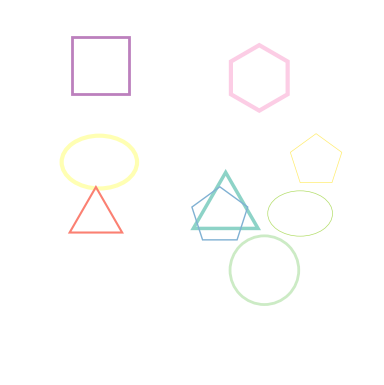[{"shape": "triangle", "thickness": 2.5, "radius": 0.48, "center": [0.586, 0.455]}, {"shape": "oval", "thickness": 3, "radius": 0.49, "center": [0.258, 0.579]}, {"shape": "triangle", "thickness": 1.5, "radius": 0.39, "center": [0.249, 0.435]}, {"shape": "pentagon", "thickness": 1, "radius": 0.38, "center": [0.571, 0.439]}, {"shape": "oval", "thickness": 0.5, "radius": 0.42, "center": [0.78, 0.445]}, {"shape": "hexagon", "thickness": 3, "radius": 0.43, "center": [0.673, 0.798]}, {"shape": "square", "thickness": 2, "radius": 0.37, "center": [0.261, 0.831]}, {"shape": "circle", "thickness": 2, "radius": 0.45, "center": [0.687, 0.298]}, {"shape": "pentagon", "thickness": 0.5, "radius": 0.35, "center": [0.821, 0.583]}]